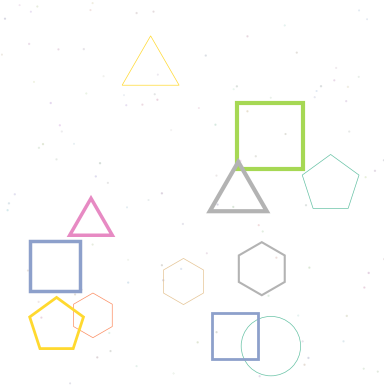[{"shape": "pentagon", "thickness": 0.5, "radius": 0.39, "center": [0.859, 0.521]}, {"shape": "circle", "thickness": 0.5, "radius": 0.39, "center": [0.704, 0.101]}, {"shape": "hexagon", "thickness": 0.5, "radius": 0.29, "center": [0.241, 0.181]}, {"shape": "square", "thickness": 2.5, "radius": 0.32, "center": [0.143, 0.309]}, {"shape": "square", "thickness": 2, "radius": 0.3, "center": [0.61, 0.128]}, {"shape": "triangle", "thickness": 2.5, "radius": 0.32, "center": [0.236, 0.421]}, {"shape": "square", "thickness": 3, "radius": 0.43, "center": [0.701, 0.647]}, {"shape": "triangle", "thickness": 0.5, "radius": 0.43, "center": [0.391, 0.821]}, {"shape": "pentagon", "thickness": 2, "radius": 0.37, "center": [0.147, 0.154]}, {"shape": "hexagon", "thickness": 0.5, "radius": 0.3, "center": [0.477, 0.269]}, {"shape": "hexagon", "thickness": 1.5, "radius": 0.34, "center": [0.68, 0.302]}, {"shape": "triangle", "thickness": 3, "radius": 0.43, "center": [0.619, 0.494]}]